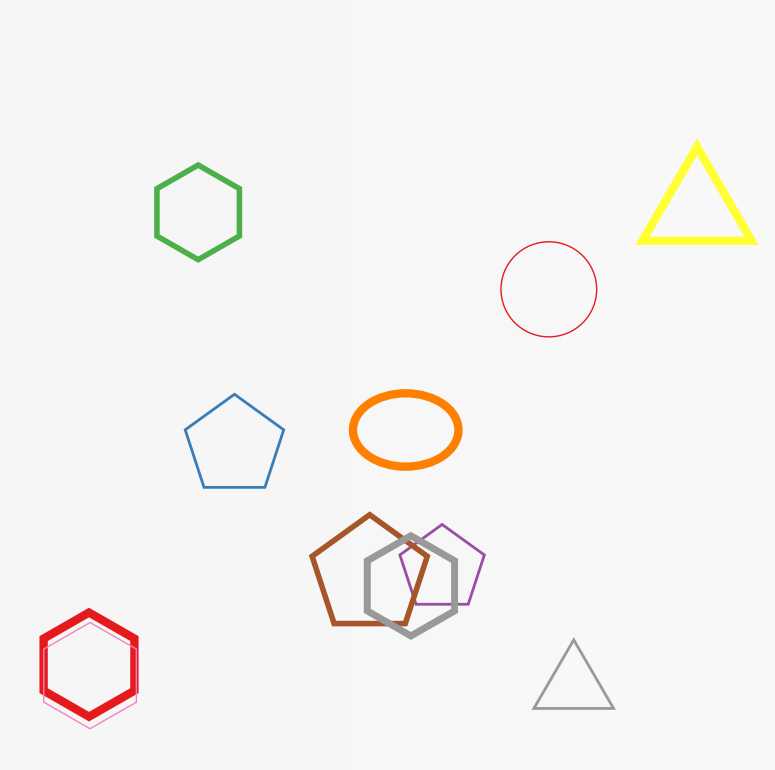[{"shape": "circle", "thickness": 0.5, "radius": 0.31, "center": [0.708, 0.624]}, {"shape": "hexagon", "thickness": 3, "radius": 0.34, "center": [0.115, 0.137]}, {"shape": "pentagon", "thickness": 1, "radius": 0.33, "center": [0.303, 0.421]}, {"shape": "hexagon", "thickness": 2, "radius": 0.31, "center": [0.256, 0.724]}, {"shape": "pentagon", "thickness": 1, "radius": 0.29, "center": [0.57, 0.262]}, {"shape": "oval", "thickness": 3, "radius": 0.34, "center": [0.524, 0.442]}, {"shape": "triangle", "thickness": 3, "radius": 0.41, "center": [0.899, 0.728]}, {"shape": "pentagon", "thickness": 2, "radius": 0.39, "center": [0.477, 0.253]}, {"shape": "hexagon", "thickness": 0.5, "radius": 0.34, "center": [0.116, 0.123]}, {"shape": "hexagon", "thickness": 2.5, "radius": 0.33, "center": [0.53, 0.239]}, {"shape": "triangle", "thickness": 1, "radius": 0.3, "center": [0.74, 0.11]}]